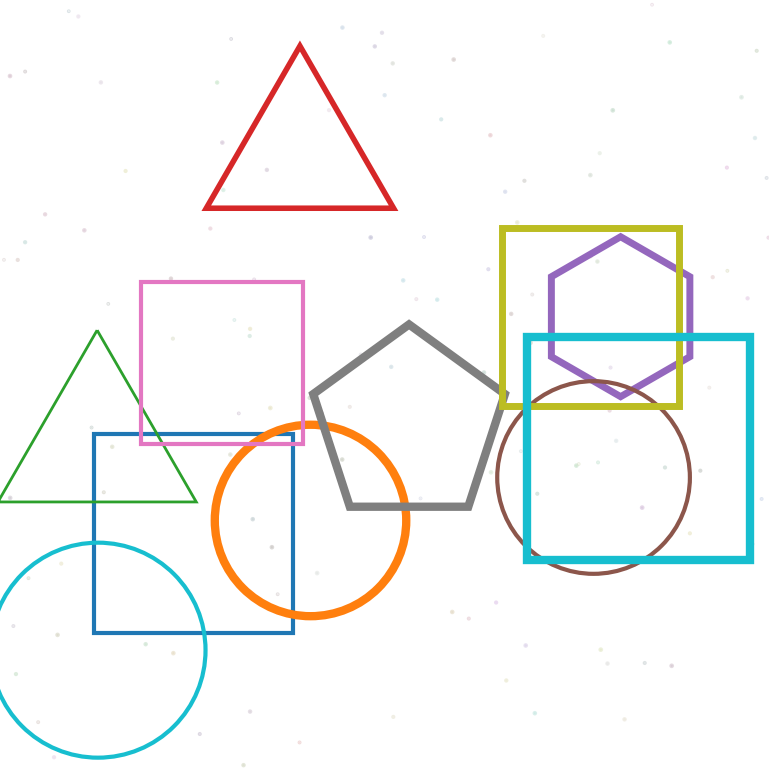[{"shape": "square", "thickness": 1.5, "radius": 0.65, "center": [0.251, 0.307]}, {"shape": "circle", "thickness": 3, "radius": 0.62, "center": [0.403, 0.324]}, {"shape": "triangle", "thickness": 1, "radius": 0.74, "center": [0.126, 0.422]}, {"shape": "triangle", "thickness": 2, "radius": 0.7, "center": [0.39, 0.8]}, {"shape": "hexagon", "thickness": 2.5, "radius": 0.52, "center": [0.806, 0.589]}, {"shape": "circle", "thickness": 1.5, "radius": 0.63, "center": [0.771, 0.38]}, {"shape": "square", "thickness": 1.5, "radius": 0.53, "center": [0.288, 0.529]}, {"shape": "pentagon", "thickness": 3, "radius": 0.65, "center": [0.531, 0.448]}, {"shape": "square", "thickness": 2.5, "radius": 0.58, "center": [0.767, 0.588]}, {"shape": "circle", "thickness": 1.5, "radius": 0.7, "center": [0.127, 0.156]}, {"shape": "square", "thickness": 3, "radius": 0.73, "center": [0.829, 0.418]}]